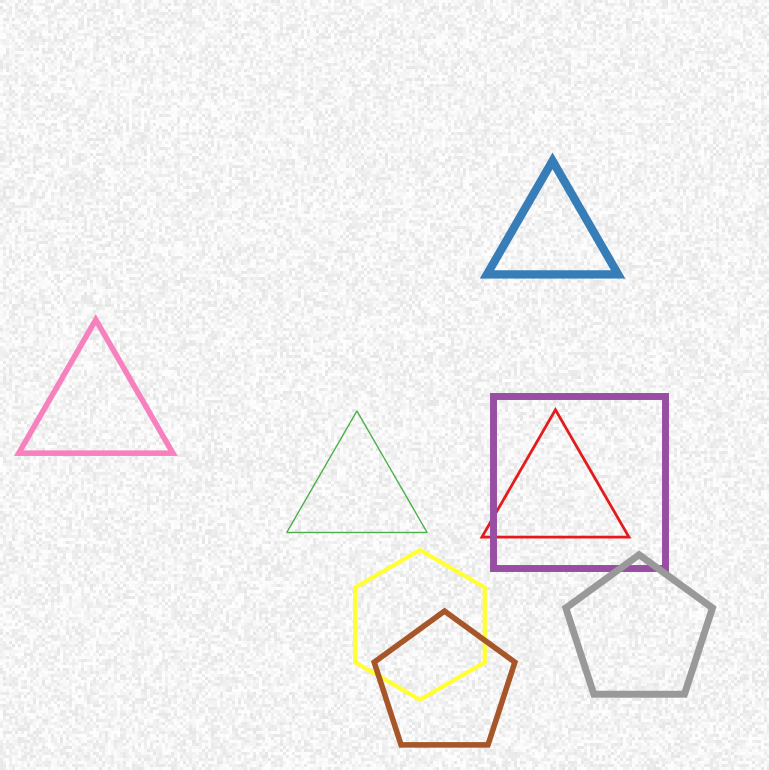[{"shape": "triangle", "thickness": 1, "radius": 0.55, "center": [0.721, 0.358]}, {"shape": "triangle", "thickness": 3, "radius": 0.49, "center": [0.718, 0.693]}, {"shape": "triangle", "thickness": 0.5, "radius": 0.53, "center": [0.464, 0.361]}, {"shape": "square", "thickness": 2.5, "radius": 0.56, "center": [0.752, 0.374]}, {"shape": "hexagon", "thickness": 1.5, "radius": 0.49, "center": [0.545, 0.188]}, {"shape": "pentagon", "thickness": 2, "radius": 0.48, "center": [0.577, 0.11]}, {"shape": "triangle", "thickness": 2, "radius": 0.58, "center": [0.124, 0.469]}, {"shape": "pentagon", "thickness": 2.5, "radius": 0.5, "center": [0.83, 0.179]}]